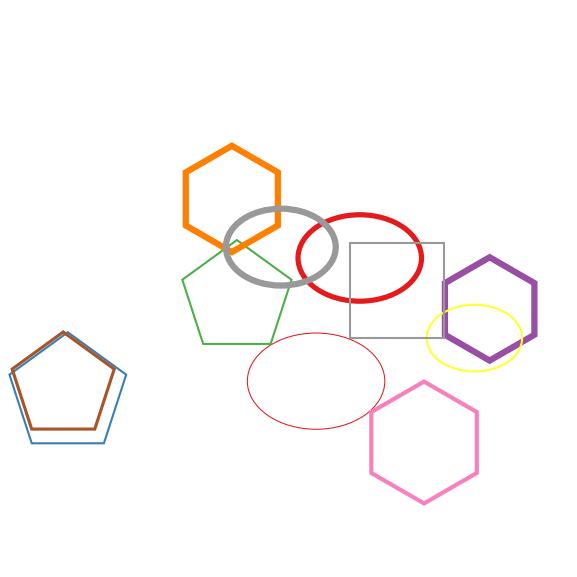[{"shape": "oval", "thickness": 2.5, "radius": 0.53, "center": [0.623, 0.552]}, {"shape": "oval", "thickness": 0.5, "radius": 0.6, "center": [0.547, 0.339]}, {"shape": "pentagon", "thickness": 1, "radius": 0.53, "center": [0.117, 0.318]}, {"shape": "pentagon", "thickness": 1, "radius": 0.5, "center": [0.41, 0.484]}, {"shape": "hexagon", "thickness": 3, "radius": 0.45, "center": [0.848, 0.464]}, {"shape": "hexagon", "thickness": 3, "radius": 0.46, "center": [0.401, 0.655]}, {"shape": "oval", "thickness": 1, "radius": 0.41, "center": [0.822, 0.414]}, {"shape": "pentagon", "thickness": 1.5, "radius": 0.46, "center": [0.109, 0.331]}, {"shape": "hexagon", "thickness": 2, "radius": 0.53, "center": [0.734, 0.233]}, {"shape": "square", "thickness": 1, "radius": 0.41, "center": [0.687, 0.496]}, {"shape": "oval", "thickness": 3, "radius": 0.48, "center": [0.486, 0.571]}]